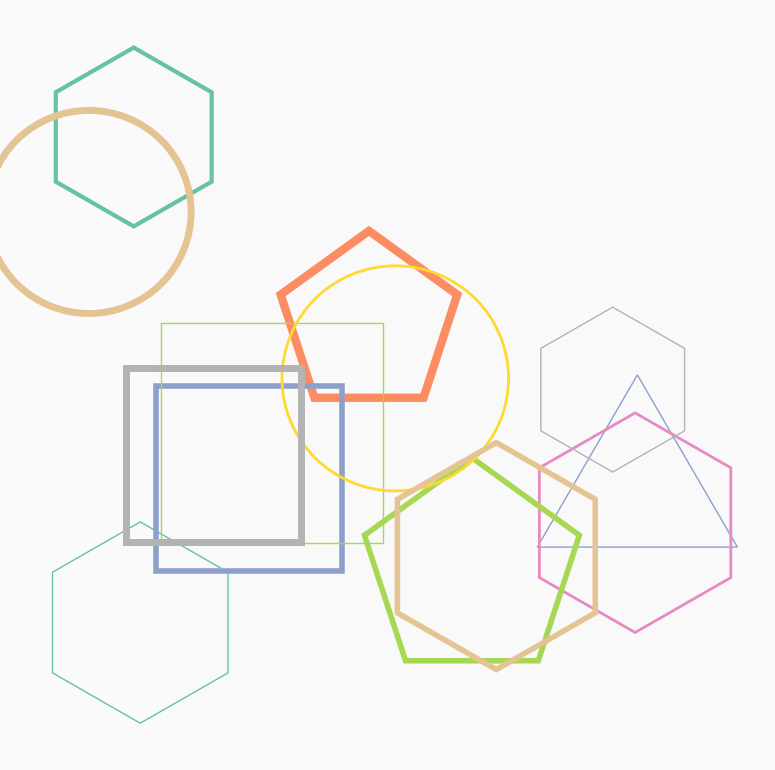[{"shape": "hexagon", "thickness": 0.5, "radius": 0.65, "center": [0.181, 0.191]}, {"shape": "hexagon", "thickness": 1.5, "radius": 0.58, "center": [0.173, 0.822]}, {"shape": "pentagon", "thickness": 3, "radius": 0.6, "center": [0.476, 0.58]}, {"shape": "square", "thickness": 2, "radius": 0.6, "center": [0.321, 0.379]}, {"shape": "triangle", "thickness": 0.5, "radius": 0.75, "center": [0.822, 0.364]}, {"shape": "hexagon", "thickness": 1, "radius": 0.71, "center": [0.819, 0.321]}, {"shape": "square", "thickness": 0.5, "radius": 0.72, "center": [0.351, 0.438]}, {"shape": "pentagon", "thickness": 2, "radius": 0.73, "center": [0.609, 0.26]}, {"shape": "circle", "thickness": 1, "radius": 0.73, "center": [0.51, 0.509]}, {"shape": "hexagon", "thickness": 2, "radius": 0.74, "center": [0.64, 0.278]}, {"shape": "circle", "thickness": 2.5, "radius": 0.66, "center": [0.115, 0.725]}, {"shape": "hexagon", "thickness": 0.5, "radius": 0.54, "center": [0.791, 0.494]}, {"shape": "square", "thickness": 2.5, "radius": 0.57, "center": [0.276, 0.409]}]